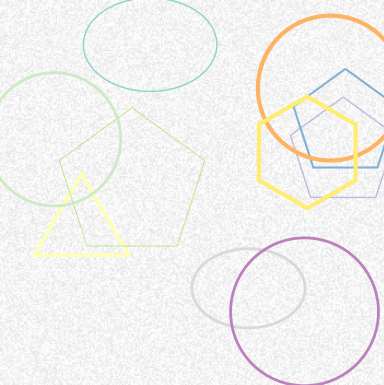[{"shape": "oval", "thickness": 1, "radius": 0.87, "center": [0.39, 0.884]}, {"shape": "triangle", "thickness": 2.5, "radius": 0.71, "center": [0.212, 0.408]}, {"shape": "pentagon", "thickness": 1, "radius": 0.72, "center": [0.891, 0.604]}, {"shape": "pentagon", "thickness": 1.5, "radius": 0.71, "center": [0.897, 0.679]}, {"shape": "circle", "thickness": 3, "radius": 0.94, "center": [0.858, 0.771]}, {"shape": "pentagon", "thickness": 0.5, "radius": 0.99, "center": [0.343, 0.522]}, {"shape": "oval", "thickness": 2, "radius": 0.73, "center": [0.645, 0.251]}, {"shape": "circle", "thickness": 2, "radius": 0.96, "center": [0.791, 0.19]}, {"shape": "circle", "thickness": 2, "radius": 0.87, "center": [0.14, 0.638]}, {"shape": "hexagon", "thickness": 3, "radius": 0.72, "center": [0.798, 0.604]}]